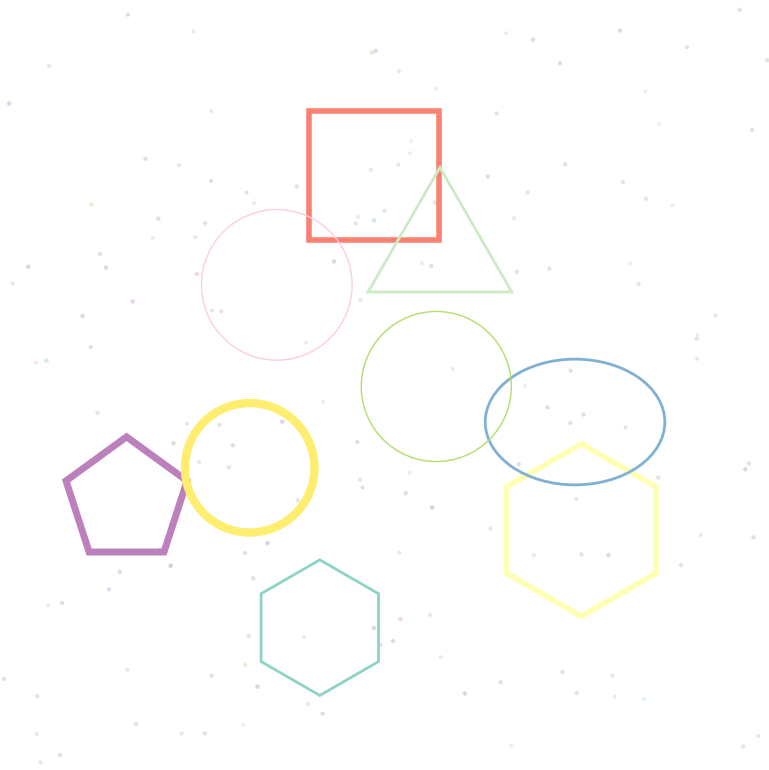[{"shape": "hexagon", "thickness": 1, "radius": 0.44, "center": [0.415, 0.185]}, {"shape": "hexagon", "thickness": 2, "radius": 0.56, "center": [0.755, 0.312]}, {"shape": "square", "thickness": 2, "radius": 0.42, "center": [0.486, 0.772]}, {"shape": "oval", "thickness": 1, "radius": 0.58, "center": [0.747, 0.452]}, {"shape": "circle", "thickness": 0.5, "radius": 0.49, "center": [0.567, 0.498]}, {"shape": "circle", "thickness": 0.5, "radius": 0.49, "center": [0.359, 0.63]}, {"shape": "pentagon", "thickness": 2.5, "radius": 0.41, "center": [0.164, 0.35]}, {"shape": "triangle", "thickness": 1, "radius": 0.54, "center": [0.571, 0.675]}, {"shape": "circle", "thickness": 3, "radius": 0.42, "center": [0.324, 0.392]}]